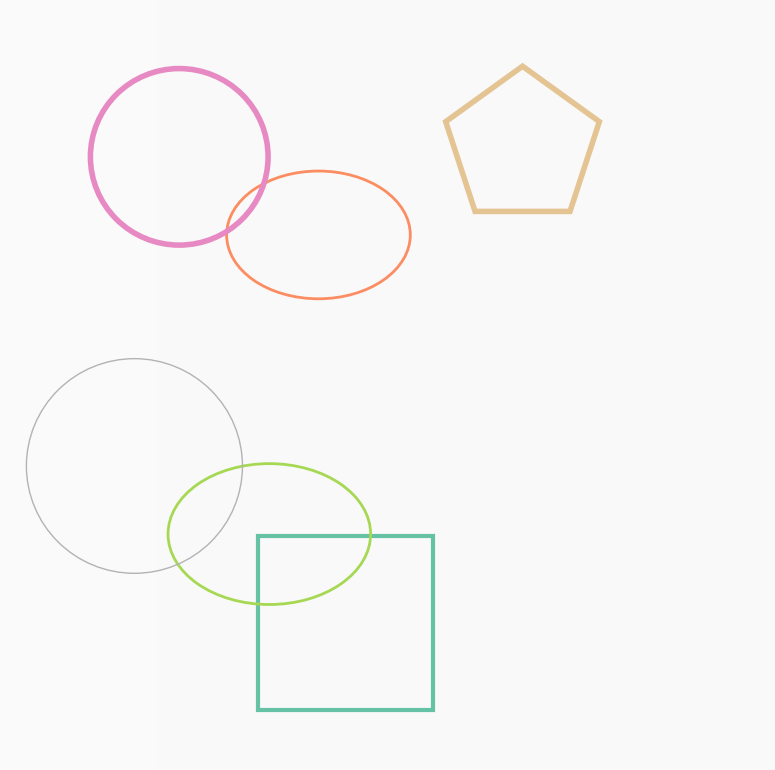[{"shape": "square", "thickness": 1.5, "radius": 0.57, "center": [0.446, 0.19]}, {"shape": "oval", "thickness": 1, "radius": 0.59, "center": [0.411, 0.695]}, {"shape": "circle", "thickness": 2, "radius": 0.57, "center": [0.231, 0.796]}, {"shape": "oval", "thickness": 1, "radius": 0.65, "center": [0.348, 0.306]}, {"shape": "pentagon", "thickness": 2, "radius": 0.52, "center": [0.674, 0.81]}, {"shape": "circle", "thickness": 0.5, "radius": 0.7, "center": [0.173, 0.395]}]